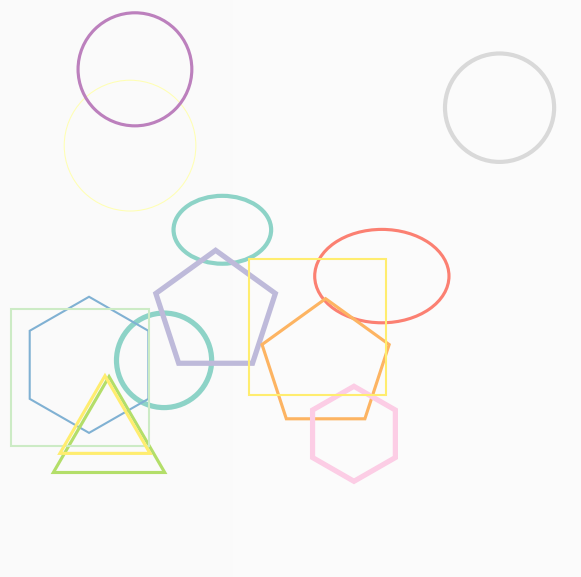[{"shape": "circle", "thickness": 2.5, "radius": 0.41, "center": [0.282, 0.375]}, {"shape": "oval", "thickness": 2, "radius": 0.42, "center": [0.383, 0.601]}, {"shape": "circle", "thickness": 0.5, "radius": 0.57, "center": [0.224, 0.747]}, {"shape": "pentagon", "thickness": 2.5, "radius": 0.54, "center": [0.371, 0.458]}, {"shape": "oval", "thickness": 1.5, "radius": 0.58, "center": [0.657, 0.521]}, {"shape": "hexagon", "thickness": 1, "radius": 0.59, "center": [0.153, 0.367]}, {"shape": "pentagon", "thickness": 1.5, "radius": 0.57, "center": [0.56, 0.367]}, {"shape": "triangle", "thickness": 1.5, "radius": 0.55, "center": [0.188, 0.236]}, {"shape": "hexagon", "thickness": 2.5, "radius": 0.41, "center": [0.609, 0.248]}, {"shape": "circle", "thickness": 2, "radius": 0.47, "center": [0.859, 0.813]}, {"shape": "circle", "thickness": 1.5, "radius": 0.49, "center": [0.232, 0.879]}, {"shape": "square", "thickness": 1, "radius": 0.59, "center": [0.138, 0.346]}, {"shape": "square", "thickness": 1, "radius": 0.59, "center": [0.546, 0.433]}, {"shape": "triangle", "thickness": 1.5, "radius": 0.45, "center": [0.181, 0.259]}]